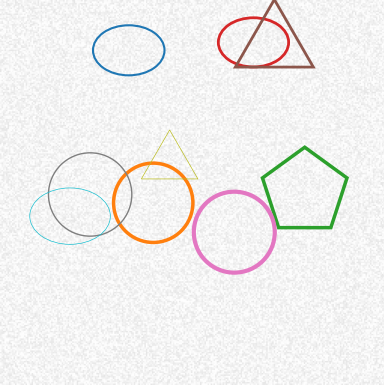[{"shape": "oval", "thickness": 1.5, "radius": 0.46, "center": [0.334, 0.869]}, {"shape": "circle", "thickness": 2.5, "radius": 0.52, "center": [0.398, 0.473]}, {"shape": "pentagon", "thickness": 2.5, "radius": 0.58, "center": [0.792, 0.502]}, {"shape": "oval", "thickness": 2, "radius": 0.46, "center": [0.658, 0.89]}, {"shape": "triangle", "thickness": 2, "radius": 0.58, "center": [0.713, 0.884]}, {"shape": "circle", "thickness": 3, "radius": 0.53, "center": [0.609, 0.397]}, {"shape": "circle", "thickness": 1, "radius": 0.54, "center": [0.234, 0.495]}, {"shape": "triangle", "thickness": 0.5, "radius": 0.42, "center": [0.441, 0.578]}, {"shape": "oval", "thickness": 0.5, "radius": 0.52, "center": [0.182, 0.439]}]